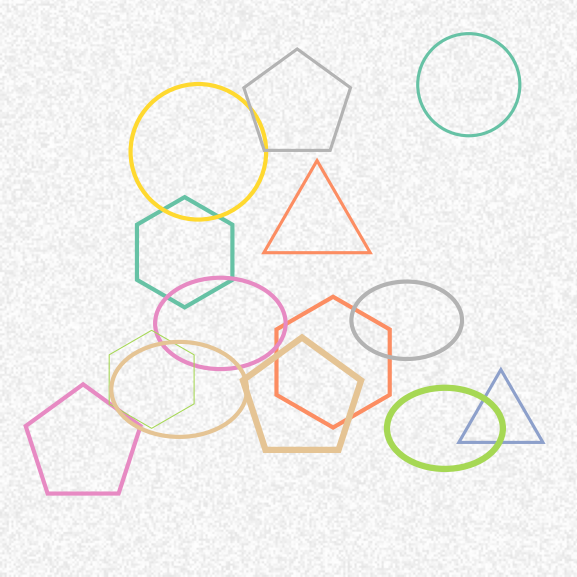[{"shape": "circle", "thickness": 1.5, "radius": 0.44, "center": [0.812, 0.852]}, {"shape": "hexagon", "thickness": 2, "radius": 0.48, "center": [0.32, 0.562]}, {"shape": "triangle", "thickness": 1.5, "radius": 0.53, "center": [0.549, 0.615]}, {"shape": "hexagon", "thickness": 2, "radius": 0.57, "center": [0.577, 0.372]}, {"shape": "triangle", "thickness": 1.5, "radius": 0.42, "center": [0.867, 0.275]}, {"shape": "pentagon", "thickness": 2, "radius": 0.52, "center": [0.144, 0.229]}, {"shape": "oval", "thickness": 2, "radius": 0.56, "center": [0.382, 0.439]}, {"shape": "oval", "thickness": 3, "radius": 0.5, "center": [0.77, 0.257]}, {"shape": "hexagon", "thickness": 0.5, "radius": 0.42, "center": [0.263, 0.342]}, {"shape": "circle", "thickness": 2, "radius": 0.59, "center": [0.343, 0.736]}, {"shape": "oval", "thickness": 2, "radius": 0.59, "center": [0.31, 0.325]}, {"shape": "pentagon", "thickness": 3, "radius": 0.54, "center": [0.523, 0.307]}, {"shape": "oval", "thickness": 2, "radius": 0.48, "center": [0.704, 0.445]}, {"shape": "pentagon", "thickness": 1.5, "radius": 0.49, "center": [0.515, 0.817]}]